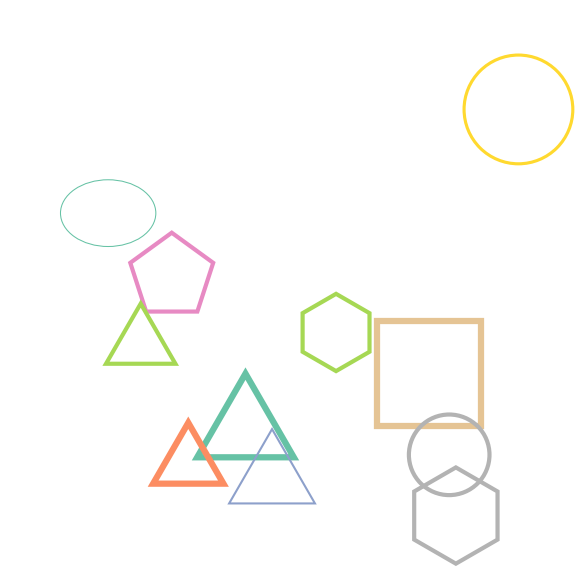[{"shape": "oval", "thickness": 0.5, "radius": 0.41, "center": [0.187, 0.63]}, {"shape": "triangle", "thickness": 3, "radius": 0.48, "center": [0.425, 0.256]}, {"shape": "triangle", "thickness": 3, "radius": 0.35, "center": [0.326, 0.197]}, {"shape": "triangle", "thickness": 1, "radius": 0.43, "center": [0.471, 0.17]}, {"shape": "pentagon", "thickness": 2, "radius": 0.38, "center": [0.297, 0.521]}, {"shape": "hexagon", "thickness": 2, "radius": 0.33, "center": [0.582, 0.423]}, {"shape": "triangle", "thickness": 2, "radius": 0.35, "center": [0.244, 0.404]}, {"shape": "circle", "thickness": 1.5, "radius": 0.47, "center": [0.898, 0.81]}, {"shape": "square", "thickness": 3, "radius": 0.45, "center": [0.743, 0.352]}, {"shape": "hexagon", "thickness": 2, "radius": 0.42, "center": [0.789, 0.106]}, {"shape": "circle", "thickness": 2, "radius": 0.35, "center": [0.778, 0.212]}]